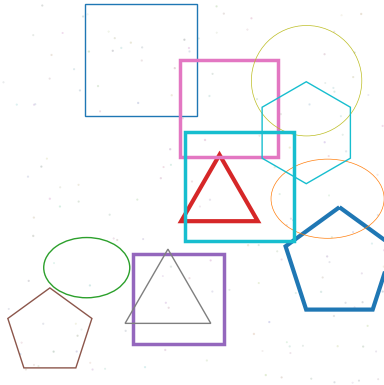[{"shape": "pentagon", "thickness": 3, "radius": 0.74, "center": [0.882, 0.315]}, {"shape": "square", "thickness": 1, "radius": 0.73, "center": [0.365, 0.844]}, {"shape": "oval", "thickness": 0.5, "radius": 0.73, "center": [0.851, 0.484]}, {"shape": "oval", "thickness": 1, "radius": 0.56, "center": [0.225, 0.305]}, {"shape": "triangle", "thickness": 3, "radius": 0.57, "center": [0.57, 0.483]}, {"shape": "square", "thickness": 2.5, "radius": 0.59, "center": [0.465, 0.223]}, {"shape": "pentagon", "thickness": 1, "radius": 0.57, "center": [0.13, 0.137]}, {"shape": "square", "thickness": 2.5, "radius": 0.63, "center": [0.595, 0.719]}, {"shape": "triangle", "thickness": 1, "radius": 0.64, "center": [0.436, 0.224]}, {"shape": "circle", "thickness": 0.5, "radius": 0.72, "center": [0.796, 0.79]}, {"shape": "hexagon", "thickness": 1, "radius": 0.66, "center": [0.795, 0.655]}, {"shape": "square", "thickness": 2.5, "radius": 0.71, "center": [0.622, 0.515]}]